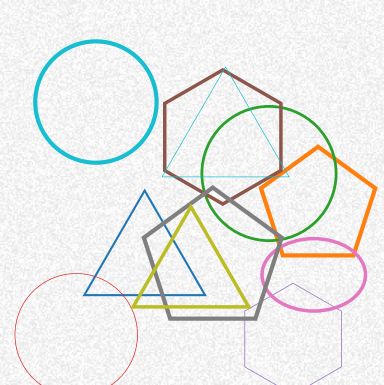[{"shape": "triangle", "thickness": 1.5, "radius": 0.91, "center": [0.376, 0.324]}, {"shape": "pentagon", "thickness": 3, "radius": 0.78, "center": [0.826, 0.463]}, {"shape": "circle", "thickness": 2, "radius": 0.87, "center": [0.699, 0.549]}, {"shape": "circle", "thickness": 0.5, "radius": 0.8, "center": [0.198, 0.13]}, {"shape": "hexagon", "thickness": 0.5, "radius": 0.72, "center": [0.761, 0.119]}, {"shape": "hexagon", "thickness": 2.5, "radius": 0.87, "center": [0.579, 0.644]}, {"shape": "oval", "thickness": 2.5, "radius": 0.67, "center": [0.815, 0.286]}, {"shape": "pentagon", "thickness": 3, "radius": 0.94, "center": [0.553, 0.325]}, {"shape": "triangle", "thickness": 2.5, "radius": 0.87, "center": [0.496, 0.29]}, {"shape": "triangle", "thickness": 0.5, "radius": 0.95, "center": [0.586, 0.636]}, {"shape": "circle", "thickness": 3, "radius": 0.79, "center": [0.249, 0.735]}]